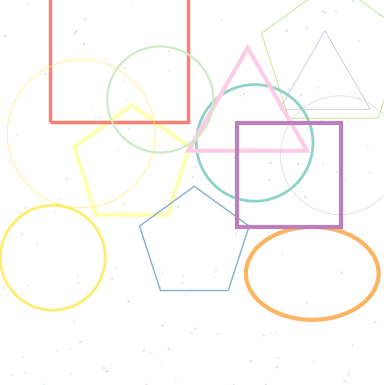[{"shape": "circle", "thickness": 2, "radius": 0.76, "center": [0.661, 0.629]}, {"shape": "pentagon", "thickness": 3, "radius": 0.79, "center": [0.342, 0.569]}, {"shape": "triangle", "thickness": 0.5, "radius": 0.68, "center": [0.844, 0.784]}, {"shape": "square", "thickness": 2.5, "radius": 0.9, "center": [0.308, 0.862]}, {"shape": "pentagon", "thickness": 1, "radius": 0.75, "center": [0.505, 0.366]}, {"shape": "oval", "thickness": 3, "radius": 0.86, "center": [0.811, 0.29]}, {"shape": "pentagon", "thickness": 0.5, "radius": 0.99, "center": [0.867, 0.852]}, {"shape": "triangle", "thickness": 3, "radius": 0.89, "center": [0.643, 0.698]}, {"shape": "circle", "thickness": 0.5, "radius": 0.77, "center": [0.883, 0.597]}, {"shape": "square", "thickness": 3, "radius": 0.68, "center": [0.751, 0.546]}, {"shape": "circle", "thickness": 1.5, "radius": 0.69, "center": [0.416, 0.742]}, {"shape": "circle", "thickness": 0.5, "radius": 0.96, "center": [0.211, 0.653]}, {"shape": "circle", "thickness": 2, "radius": 0.68, "center": [0.137, 0.33]}]